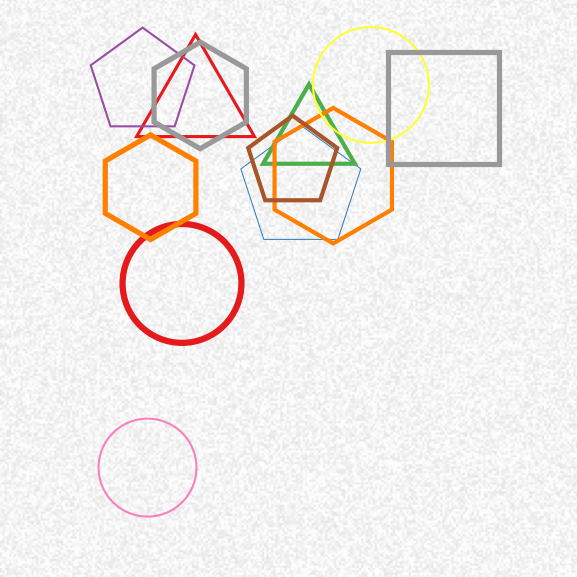[{"shape": "circle", "thickness": 3, "radius": 0.51, "center": [0.315, 0.508]}, {"shape": "triangle", "thickness": 1.5, "radius": 0.59, "center": [0.339, 0.822]}, {"shape": "pentagon", "thickness": 0.5, "radius": 0.55, "center": [0.521, 0.673]}, {"shape": "triangle", "thickness": 2, "radius": 0.46, "center": [0.535, 0.761]}, {"shape": "pentagon", "thickness": 1, "radius": 0.47, "center": [0.247, 0.857]}, {"shape": "hexagon", "thickness": 2, "radius": 0.59, "center": [0.577, 0.695]}, {"shape": "hexagon", "thickness": 2.5, "radius": 0.45, "center": [0.261, 0.675]}, {"shape": "circle", "thickness": 1, "radius": 0.5, "center": [0.642, 0.852]}, {"shape": "pentagon", "thickness": 2, "radius": 0.41, "center": [0.507, 0.718]}, {"shape": "circle", "thickness": 1, "radius": 0.42, "center": [0.255, 0.189]}, {"shape": "hexagon", "thickness": 2.5, "radius": 0.46, "center": [0.347, 0.834]}, {"shape": "square", "thickness": 2.5, "radius": 0.48, "center": [0.768, 0.812]}]